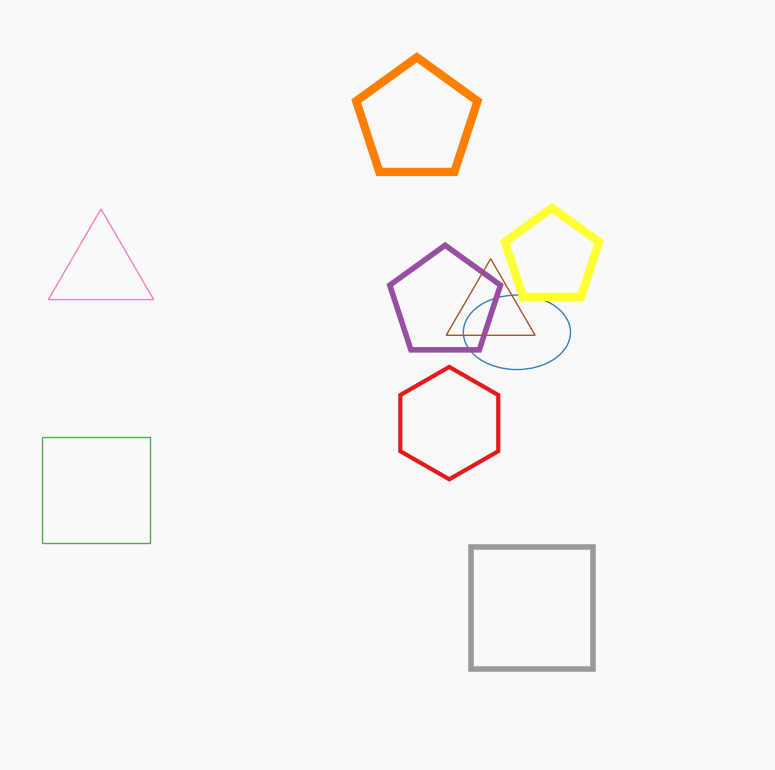[{"shape": "hexagon", "thickness": 1.5, "radius": 0.36, "center": [0.58, 0.451]}, {"shape": "oval", "thickness": 0.5, "radius": 0.35, "center": [0.667, 0.568]}, {"shape": "square", "thickness": 0.5, "radius": 0.35, "center": [0.124, 0.364]}, {"shape": "pentagon", "thickness": 2, "radius": 0.38, "center": [0.574, 0.606]}, {"shape": "pentagon", "thickness": 3, "radius": 0.41, "center": [0.538, 0.843]}, {"shape": "pentagon", "thickness": 3, "radius": 0.32, "center": [0.712, 0.666]}, {"shape": "triangle", "thickness": 0.5, "radius": 0.33, "center": [0.633, 0.598]}, {"shape": "triangle", "thickness": 0.5, "radius": 0.39, "center": [0.13, 0.65]}, {"shape": "square", "thickness": 2, "radius": 0.4, "center": [0.687, 0.21]}]